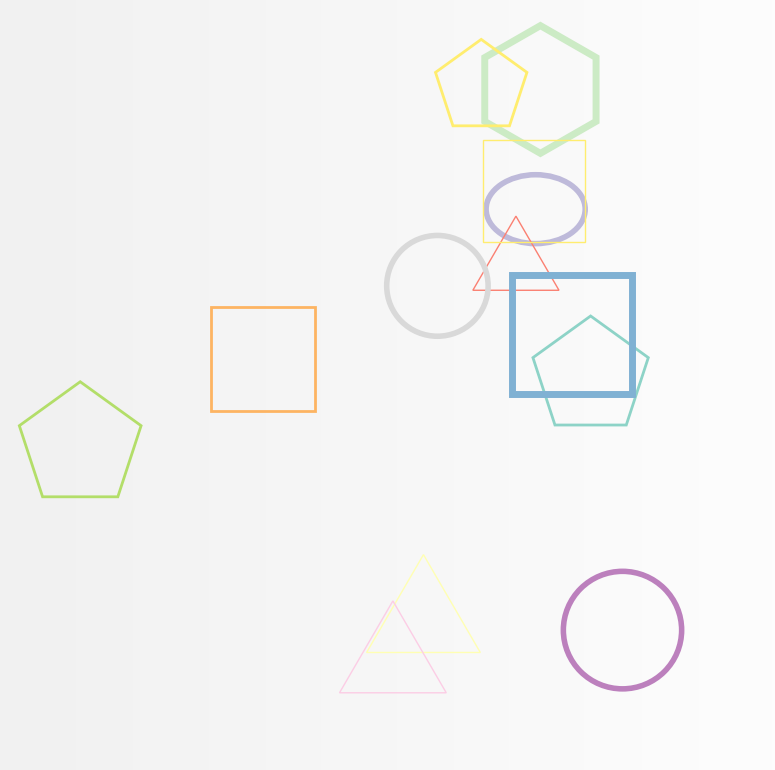[{"shape": "pentagon", "thickness": 1, "radius": 0.39, "center": [0.762, 0.511]}, {"shape": "triangle", "thickness": 0.5, "radius": 0.42, "center": [0.546, 0.195]}, {"shape": "oval", "thickness": 2, "radius": 0.32, "center": [0.691, 0.728]}, {"shape": "triangle", "thickness": 0.5, "radius": 0.32, "center": [0.666, 0.655]}, {"shape": "square", "thickness": 2.5, "radius": 0.39, "center": [0.738, 0.566]}, {"shape": "square", "thickness": 1, "radius": 0.34, "center": [0.34, 0.534]}, {"shape": "pentagon", "thickness": 1, "radius": 0.41, "center": [0.104, 0.422]}, {"shape": "triangle", "thickness": 0.5, "radius": 0.4, "center": [0.507, 0.14]}, {"shape": "circle", "thickness": 2, "radius": 0.33, "center": [0.564, 0.629]}, {"shape": "circle", "thickness": 2, "radius": 0.38, "center": [0.803, 0.182]}, {"shape": "hexagon", "thickness": 2.5, "radius": 0.41, "center": [0.697, 0.884]}, {"shape": "pentagon", "thickness": 1, "radius": 0.31, "center": [0.621, 0.887]}, {"shape": "square", "thickness": 0.5, "radius": 0.33, "center": [0.689, 0.752]}]